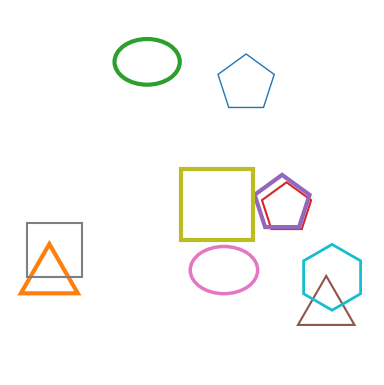[{"shape": "pentagon", "thickness": 1, "radius": 0.38, "center": [0.639, 0.783]}, {"shape": "triangle", "thickness": 3, "radius": 0.43, "center": [0.128, 0.281]}, {"shape": "oval", "thickness": 3, "radius": 0.42, "center": [0.382, 0.839]}, {"shape": "pentagon", "thickness": 1.5, "radius": 0.34, "center": [0.744, 0.459]}, {"shape": "pentagon", "thickness": 3, "radius": 0.38, "center": [0.733, 0.471]}, {"shape": "triangle", "thickness": 1.5, "radius": 0.42, "center": [0.847, 0.198]}, {"shape": "oval", "thickness": 2.5, "radius": 0.44, "center": [0.582, 0.298]}, {"shape": "square", "thickness": 1.5, "radius": 0.35, "center": [0.141, 0.351]}, {"shape": "square", "thickness": 3, "radius": 0.46, "center": [0.564, 0.468]}, {"shape": "hexagon", "thickness": 2, "radius": 0.43, "center": [0.863, 0.28]}]